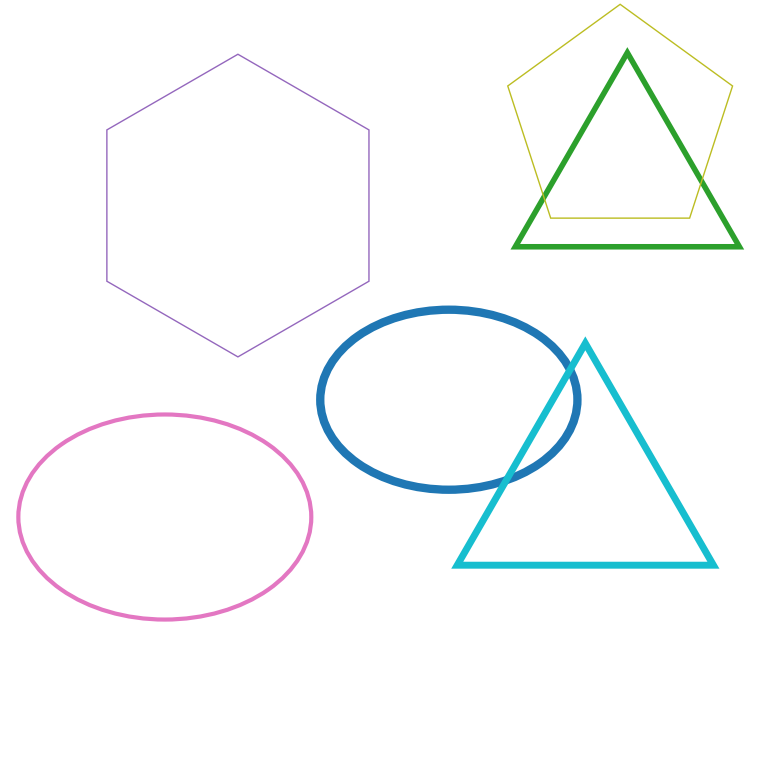[{"shape": "oval", "thickness": 3, "radius": 0.83, "center": [0.583, 0.481]}, {"shape": "triangle", "thickness": 2, "radius": 0.84, "center": [0.815, 0.764]}, {"shape": "hexagon", "thickness": 0.5, "radius": 0.98, "center": [0.309, 0.733]}, {"shape": "oval", "thickness": 1.5, "radius": 0.95, "center": [0.214, 0.329]}, {"shape": "pentagon", "thickness": 0.5, "radius": 0.77, "center": [0.805, 0.841]}, {"shape": "triangle", "thickness": 2.5, "radius": 0.96, "center": [0.76, 0.362]}]